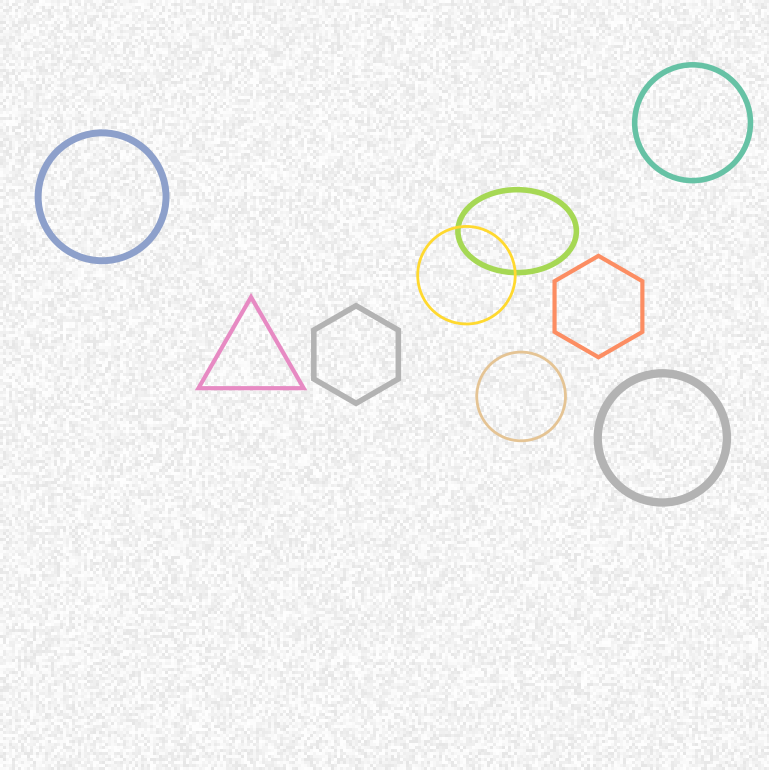[{"shape": "circle", "thickness": 2, "radius": 0.38, "center": [0.899, 0.841]}, {"shape": "hexagon", "thickness": 1.5, "radius": 0.33, "center": [0.777, 0.602]}, {"shape": "circle", "thickness": 2.5, "radius": 0.42, "center": [0.133, 0.744]}, {"shape": "triangle", "thickness": 1.5, "radius": 0.39, "center": [0.326, 0.535]}, {"shape": "oval", "thickness": 2, "radius": 0.38, "center": [0.672, 0.7]}, {"shape": "circle", "thickness": 1, "radius": 0.32, "center": [0.606, 0.643]}, {"shape": "circle", "thickness": 1, "radius": 0.29, "center": [0.677, 0.485]}, {"shape": "hexagon", "thickness": 2, "radius": 0.32, "center": [0.462, 0.54]}, {"shape": "circle", "thickness": 3, "radius": 0.42, "center": [0.86, 0.431]}]